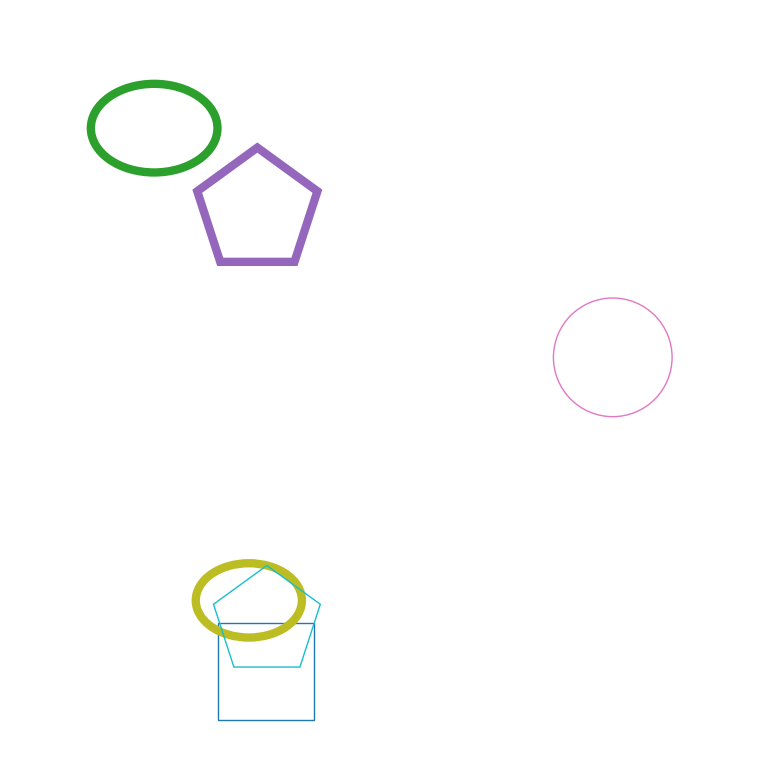[{"shape": "square", "thickness": 0.5, "radius": 0.31, "center": [0.346, 0.128]}, {"shape": "oval", "thickness": 3, "radius": 0.41, "center": [0.2, 0.834]}, {"shape": "pentagon", "thickness": 3, "radius": 0.41, "center": [0.334, 0.726]}, {"shape": "circle", "thickness": 0.5, "radius": 0.39, "center": [0.796, 0.536]}, {"shape": "oval", "thickness": 3, "radius": 0.34, "center": [0.323, 0.22]}, {"shape": "pentagon", "thickness": 0.5, "radius": 0.36, "center": [0.347, 0.193]}]